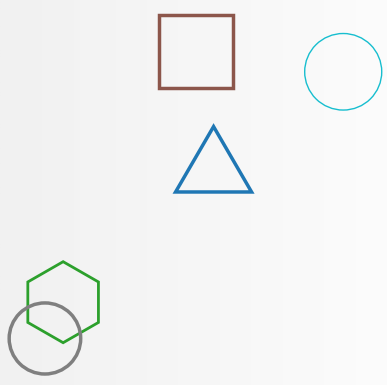[{"shape": "triangle", "thickness": 2.5, "radius": 0.57, "center": [0.551, 0.558]}, {"shape": "hexagon", "thickness": 2, "radius": 0.53, "center": [0.163, 0.215]}, {"shape": "square", "thickness": 2.5, "radius": 0.47, "center": [0.506, 0.867]}, {"shape": "circle", "thickness": 2.5, "radius": 0.46, "center": [0.116, 0.121]}, {"shape": "circle", "thickness": 1, "radius": 0.5, "center": [0.886, 0.814]}]